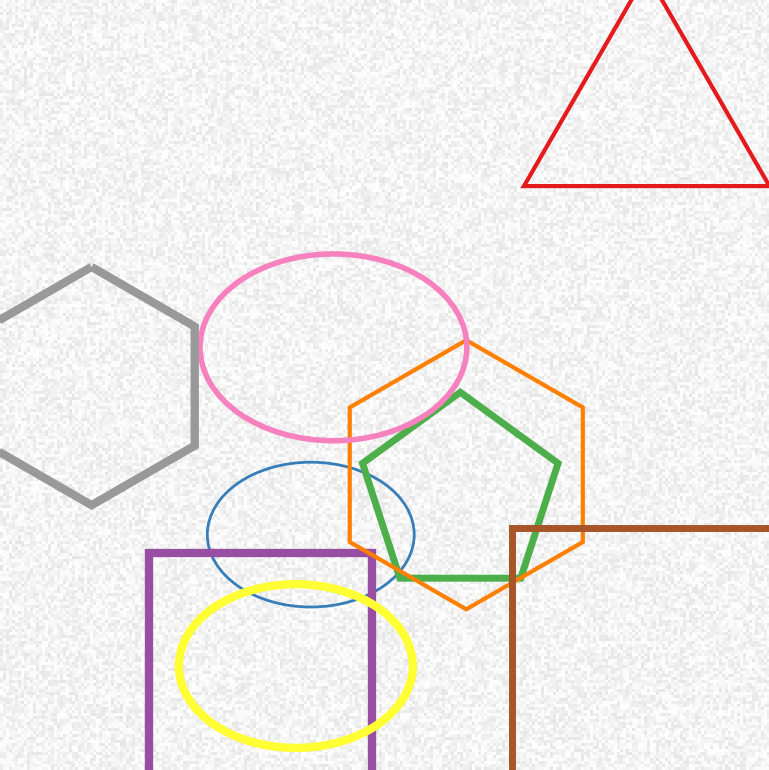[{"shape": "triangle", "thickness": 1.5, "radius": 0.92, "center": [0.84, 0.85]}, {"shape": "oval", "thickness": 1, "radius": 0.67, "center": [0.404, 0.306]}, {"shape": "pentagon", "thickness": 2.5, "radius": 0.67, "center": [0.598, 0.357]}, {"shape": "square", "thickness": 3, "radius": 0.73, "center": [0.338, 0.137]}, {"shape": "hexagon", "thickness": 1.5, "radius": 0.87, "center": [0.606, 0.383]}, {"shape": "oval", "thickness": 3, "radius": 0.76, "center": [0.384, 0.135]}, {"shape": "square", "thickness": 2.5, "radius": 0.9, "center": [0.844, 0.135]}, {"shape": "oval", "thickness": 2, "radius": 0.87, "center": [0.433, 0.549]}, {"shape": "hexagon", "thickness": 3, "radius": 0.77, "center": [0.119, 0.499]}]